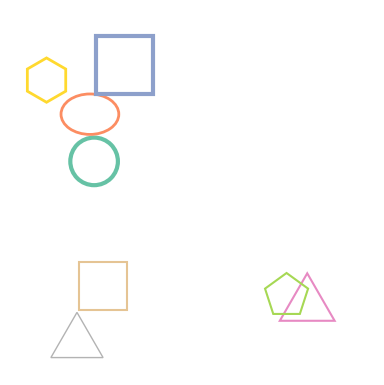[{"shape": "circle", "thickness": 3, "radius": 0.31, "center": [0.244, 0.581]}, {"shape": "oval", "thickness": 2, "radius": 0.38, "center": [0.234, 0.703]}, {"shape": "square", "thickness": 3, "radius": 0.37, "center": [0.323, 0.831]}, {"shape": "triangle", "thickness": 1.5, "radius": 0.41, "center": [0.798, 0.208]}, {"shape": "pentagon", "thickness": 1.5, "radius": 0.29, "center": [0.744, 0.232]}, {"shape": "hexagon", "thickness": 2, "radius": 0.29, "center": [0.121, 0.792]}, {"shape": "square", "thickness": 1.5, "radius": 0.31, "center": [0.269, 0.258]}, {"shape": "triangle", "thickness": 1, "radius": 0.39, "center": [0.2, 0.11]}]